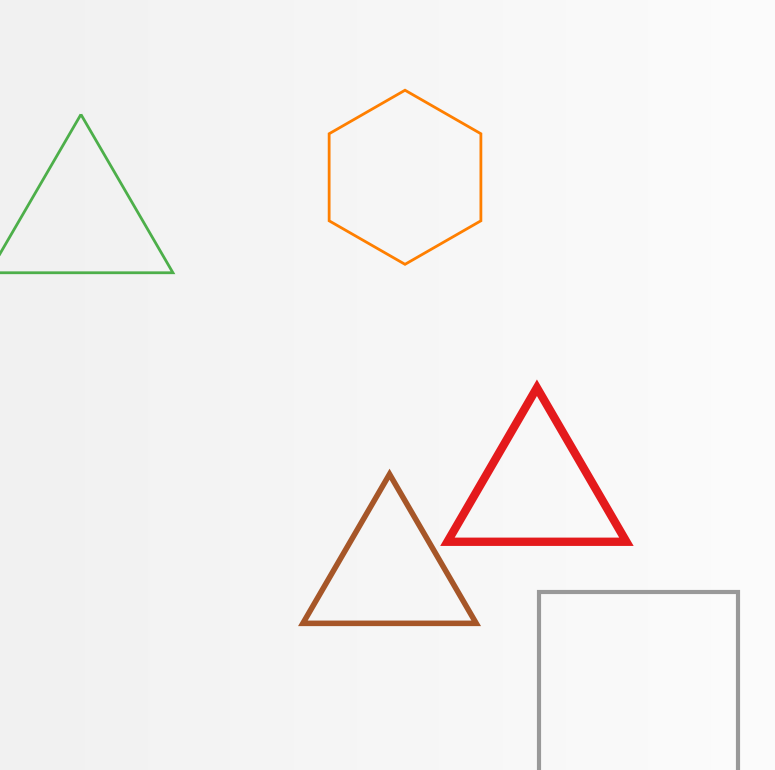[{"shape": "triangle", "thickness": 3, "radius": 0.67, "center": [0.693, 0.363]}, {"shape": "triangle", "thickness": 1, "radius": 0.69, "center": [0.104, 0.714]}, {"shape": "hexagon", "thickness": 1, "radius": 0.57, "center": [0.523, 0.77]}, {"shape": "triangle", "thickness": 2, "radius": 0.65, "center": [0.503, 0.255]}, {"shape": "square", "thickness": 1.5, "radius": 0.64, "center": [0.824, 0.102]}]